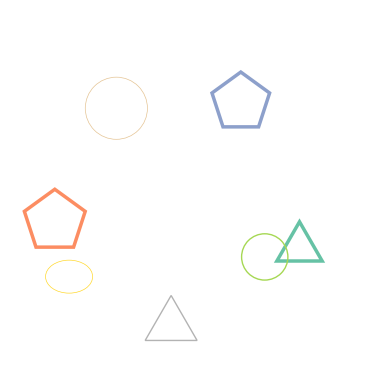[{"shape": "triangle", "thickness": 2.5, "radius": 0.34, "center": [0.778, 0.356]}, {"shape": "pentagon", "thickness": 2.5, "radius": 0.42, "center": [0.142, 0.425]}, {"shape": "pentagon", "thickness": 2.5, "radius": 0.39, "center": [0.625, 0.734]}, {"shape": "circle", "thickness": 1, "radius": 0.3, "center": [0.688, 0.333]}, {"shape": "oval", "thickness": 0.5, "radius": 0.31, "center": [0.179, 0.281]}, {"shape": "circle", "thickness": 0.5, "radius": 0.4, "center": [0.302, 0.719]}, {"shape": "triangle", "thickness": 1, "radius": 0.39, "center": [0.444, 0.155]}]